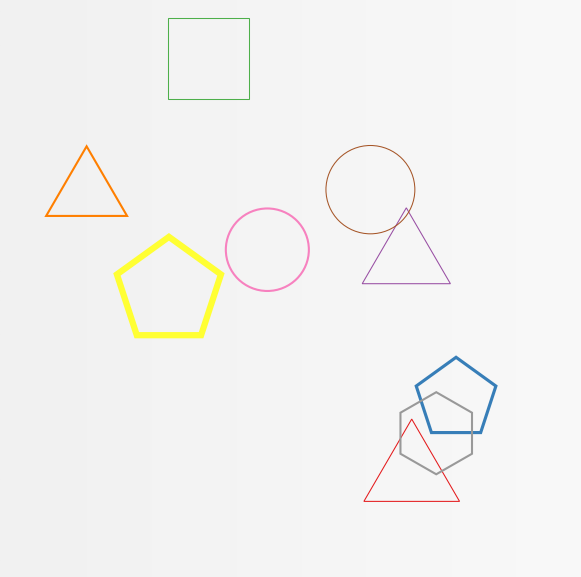[{"shape": "triangle", "thickness": 0.5, "radius": 0.48, "center": [0.708, 0.178]}, {"shape": "pentagon", "thickness": 1.5, "radius": 0.36, "center": [0.785, 0.308]}, {"shape": "square", "thickness": 0.5, "radius": 0.35, "center": [0.359, 0.898]}, {"shape": "triangle", "thickness": 0.5, "radius": 0.44, "center": [0.699, 0.552]}, {"shape": "triangle", "thickness": 1, "radius": 0.4, "center": [0.149, 0.665]}, {"shape": "pentagon", "thickness": 3, "radius": 0.47, "center": [0.291, 0.495]}, {"shape": "circle", "thickness": 0.5, "radius": 0.38, "center": [0.637, 0.671]}, {"shape": "circle", "thickness": 1, "radius": 0.36, "center": [0.46, 0.567]}, {"shape": "hexagon", "thickness": 1, "radius": 0.36, "center": [0.751, 0.249]}]